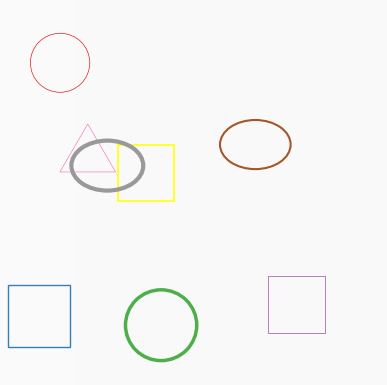[{"shape": "circle", "thickness": 0.5, "radius": 0.38, "center": [0.155, 0.837]}, {"shape": "square", "thickness": 1, "radius": 0.4, "center": [0.102, 0.179]}, {"shape": "circle", "thickness": 2.5, "radius": 0.46, "center": [0.416, 0.155]}, {"shape": "square", "thickness": 0.5, "radius": 0.37, "center": [0.765, 0.209]}, {"shape": "square", "thickness": 1.5, "radius": 0.36, "center": [0.376, 0.55]}, {"shape": "oval", "thickness": 1.5, "radius": 0.46, "center": [0.659, 0.625]}, {"shape": "triangle", "thickness": 0.5, "radius": 0.41, "center": [0.226, 0.595]}, {"shape": "oval", "thickness": 3, "radius": 0.46, "center": [0.277, 0.57]}]